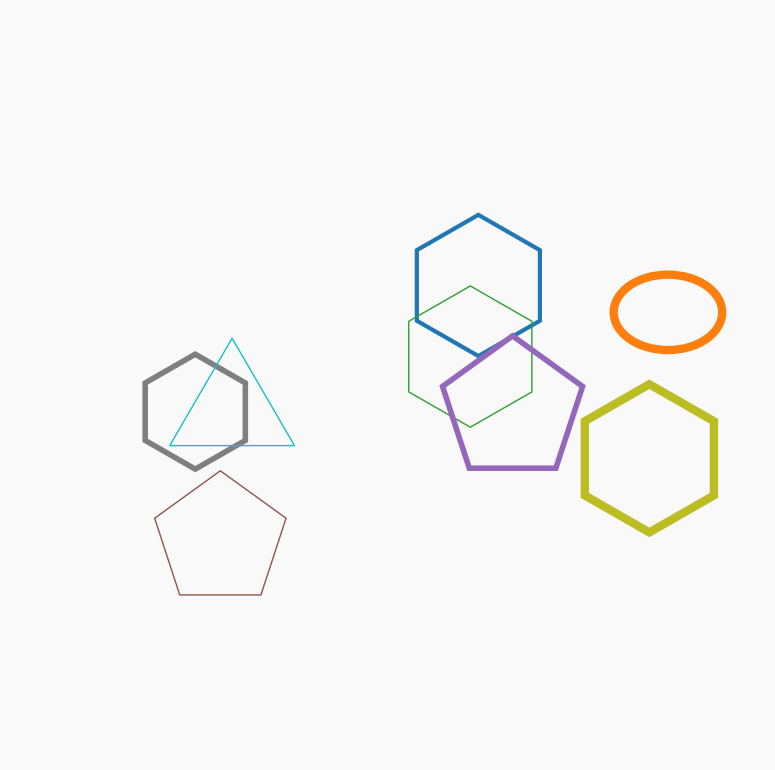[{"shape": "hexagon", "thickness": 1.5, "radius": 0.46, "center": [0.617, 0.629]}, {"shape": "oval", "thickness": 3, "radius": 0.35, "center": [0.862, 0.594]}, {"shape": "hexagon", "thickness": 0.5, "radius": 0.46, "center": [0.607, 0.537]}, {"shape": "pentagon", "thickness": 2, "radius": 0.48, "center": [0.661, 0.469]}, {"shape": "pentagon", "thickness": 0.5, "radius": 0.45, "center": [0.284, 0.299]}, {"shape": "hexagon", "thickness": 2, "radius": 0.37, "center": [0.252, 0.465]}, {"shape": "hexagon", "thickness": 3, "radius": 0.48, "center": [0.838, 0.405]}, {"shape": "triangle", "thickness": 0.5, "radius": 0.46, "center": [0.299, 0.468]}]